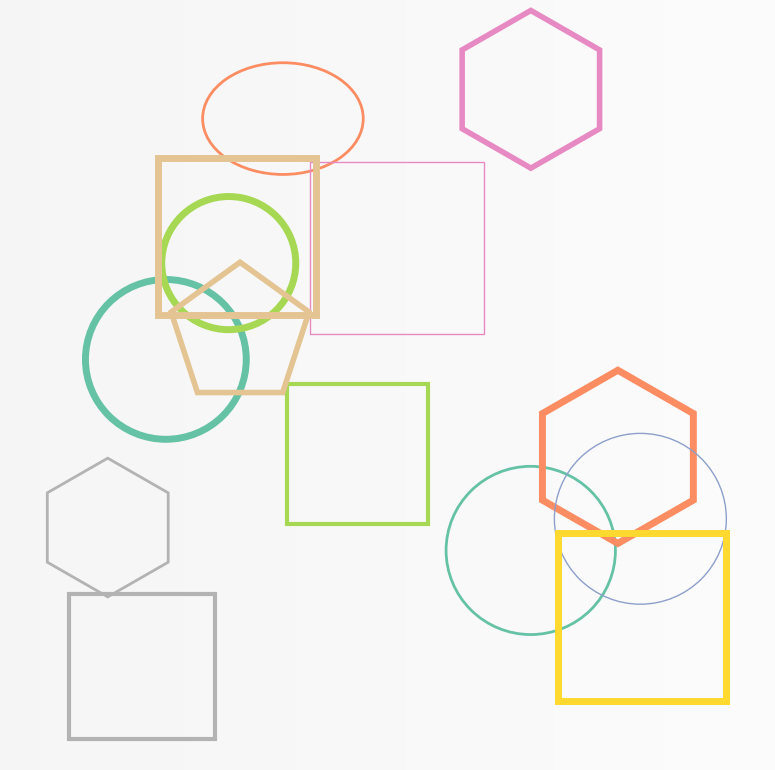[{"shape": "circle", "thickness": 1, "radius": 0.55, "center": [0.685, 0.285]}, {"shape": "circle", "thickness": 2.5, "radius": 0.52, "center": [0.214, 0.533]}, {"shape": "oval", "thickness": 1, "radius": 0.52, "center": [0.365, 0.846]}, {"shape": "hexagon", "thickness": 2.5, "radius": 0.56, "center": [0.797, 0.407]}, {"shape": "circle", "thickness": 0.5, "radius": 0.55, "center": [0.826, 0.326]}, {"shape": "square", "thickness": 0.5, "radius": 0.56, "center": [0.512, 0.678]}, {"shape": "hexagon", "thickness": 2, "radius": 0.51, "center": [0.685, 0.884]}, {"shape": "circle", "thickness": 2.5, "radius": 0.43, "center": [0.295, 0.658]}, {"shape": "square", "thickness": 1.5, "radius": 0.45, "center": [0.462, 0.41]}, {"shape": "square", "thickness": 2.5, "radius": 0.54, "center": [0.828, 0.199]}, {"shape": "square", "thickness": 2.5, "radius": 0.51, "center": [0.306, 0.693]}, {"shape": "pentagon", "thickness": 2, "radius": 0.47, "center": [0.31, 0.566]}, {"shape": "square", "thickness": 1.5, "radius": 0.47, "center": [0.183, 0.134]}, {"shape": "hexagon", "thickness": 1, "radius": 0.45, "center": [0.139, 0.315]}]